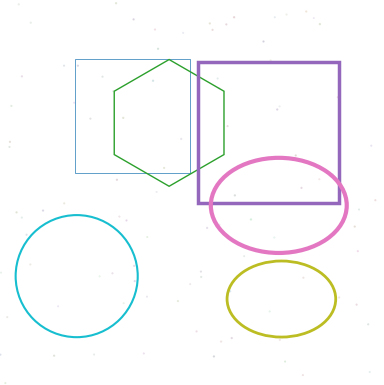[{"shape": "square", "thickness": 0.5, "radius": 0.74, "center": [0.344, 0.699]}, {"shape": "hexagon", "thickness": 1, "radius": 0.82, "center": [0.439, 0.681]}, {"shape": "square", "thickness": 2.5, "radius": 0.92, "center": [0.697, 0.657]}, {"shape": "oval", "thickness": 3, "radius": 0.88, "center": [0.724, 0.467]}, {"shape": "oval", "thickness": 2, "radius": 0.71, "center": [0.731, 0.223]}, {"shape": "circle", "thickness": 1.5, "radius": 0.79, "center": [0.199, 0.283]}]